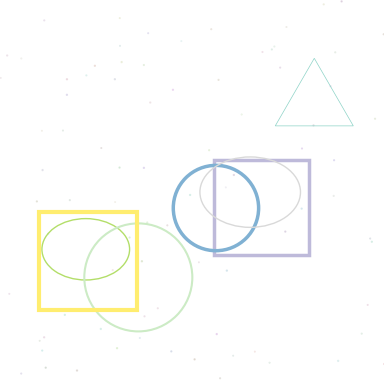[{"shape": "triangle", "thickness": 0.5, "radius": 0.59, "center": [0.816, 0.732]}, {"shape": "square", "thickness": 2.5, "radius": 0.62, "center": [0.679, 0.462]}, {"shape": "circle", "thickness": 2.5, "radius": 0.55, "center": [0.561, 0.46]}, {"shape": "oval", "thickness": 1, "radius": 0.57, "center": [0.223, 0.352]}, {"shape": "oval", "thickness": 1, "radius": 0.65, "center": [0.65, 0.501]}, {"shape": "circle", "thickness": 1.5, "radius": 0.7, "center": [0.359, 0.279]}, {"shape": "square", "thickness": 3, "radius": 0.64, "center": [0.228, 0.322]}]